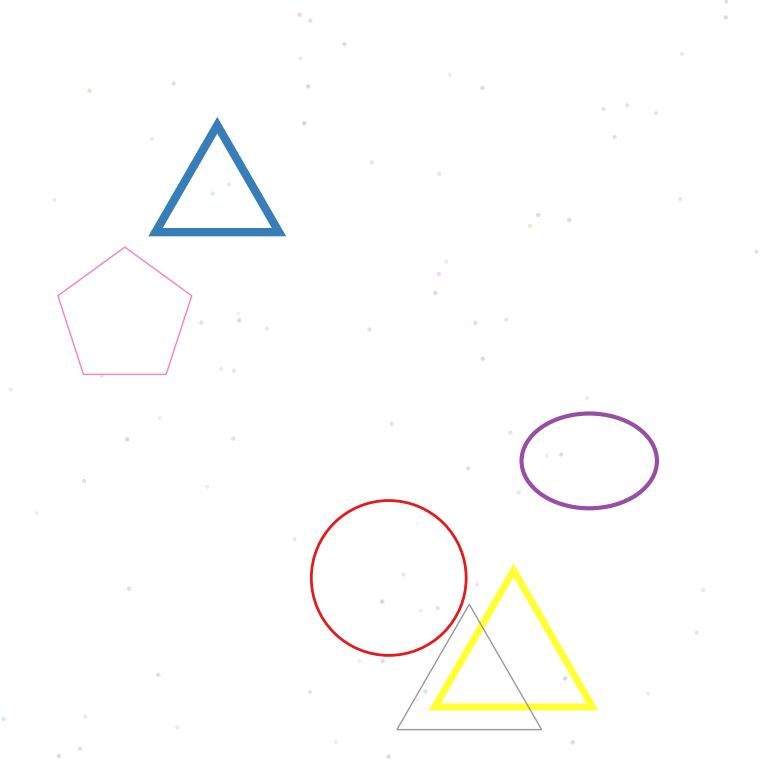[{"shape": "circle", "thickness": 1, "radius": 0.5, "center": [0.505, 0.249]}, {"shape": "triangle", "thickness": 3, "radius": 0.46, "center": [0.282, 0.745]}, {"shape": "oval", "thickness": 1.5, "radius": 0.44, "center": [0.765, 0.401]}, {"shape": "triangle", "thickness": 2.5, "radius": 0.59, "center": [0.667, 0.141]}, {"shape": "pentagon", "thickness": 0.5, "radius": 0.46, "center": [0.162, 0.588]}, {"shape": "triangle", "thickness": 0.5, "radius": 0.54, "center": [0.609, 0.107]}]